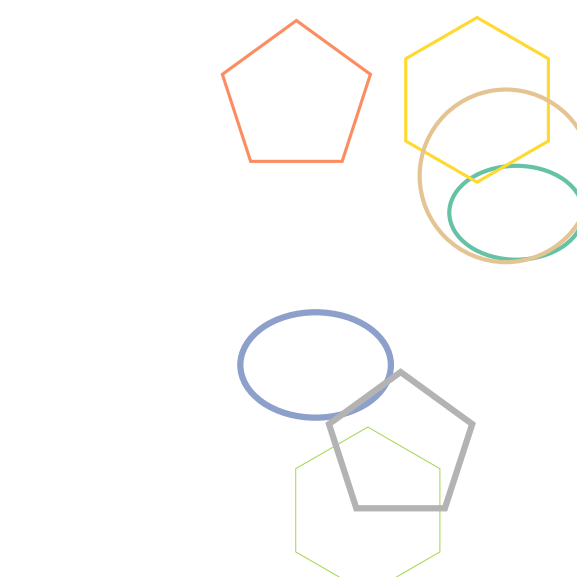[{"shape": "oval", "thickness": 2, "radius": 0.58, "center": [0.894, 0.631]}, {"shape": "pentagon", "thickness": 1.5, "radius": 0.67, "center": [0.513, 0.829]}, {"shape": "oval", "thickness": 3, "radius": 0.65, "center": [0.547, 0.367]}, {"shape": "hexagon", "thickness": 0.5, "radius": 0.72, "center": [0.637, 0.116]}, {"shape": "hexagon", "thickness": 1.5, "radius": 0.71, "center": [0.826, 0.826]}, {"shape": "circle", "thickness": 2, "radius": 0.75, "center": [0.876, 0.695]}, {"shape": "pentagon", "thickness": 3, "radius": 0.65, "center": [0.694, 0.224]}]